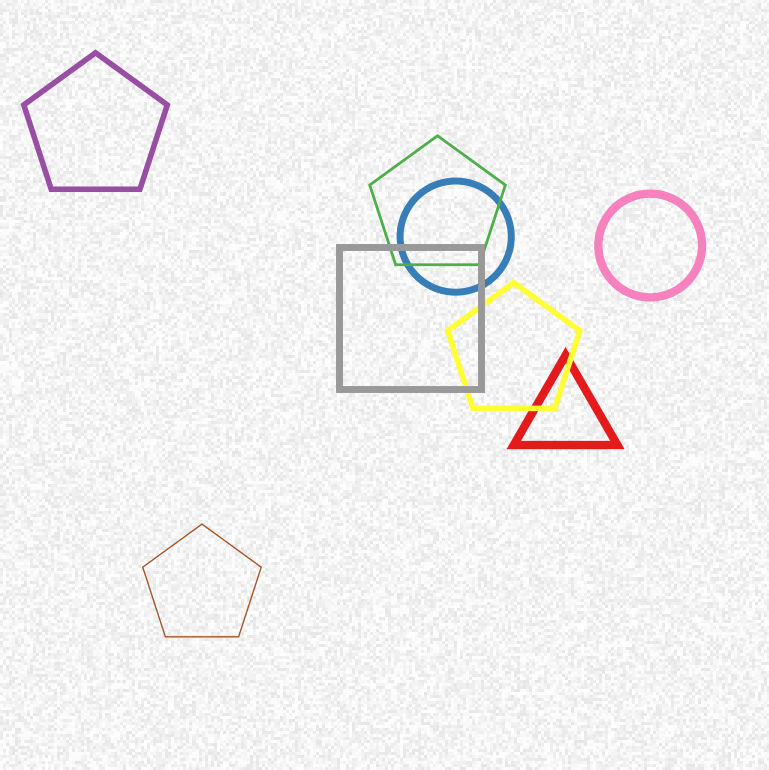[{"shape": "triangle", "thickness": 3, "radius": 0.39, "center": [0.735, 0.461]}, {"shape": "circle", "thickness": 2.5, "radius": 0.36, "center": [0.592, 0.693]}, {"shape": "pentagon", "thickness": 1, "radius": 0.46, "center": [0.568, 0.731]}, {"shape": "pentagon", "thickness": 2, "radius": 0.49, "center": [0.124, 0.833]}, {"shape": "pentagon", "thickness": 2, "radius": 0.45, "center": [0.667, 0.543]}, {"shape": "pentagon", "thickness": 0.5, "radius": 0.4, "center": [0.262, 0.238]}, {"shape": "circle", "thickness": 3, "radius": 0.34, "center": [0.844, 0.681]}, {"shape": "square", "thickness": 2.5, "radius": 0.46, "center": [0.533, 0.587]}]